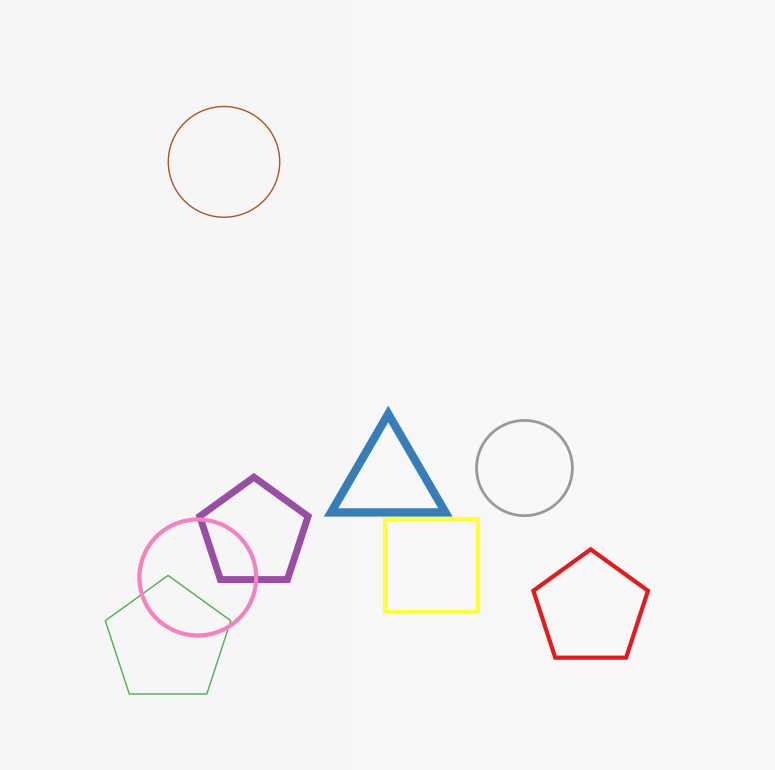[{"shape": "pentagon", "thickness": 1.5, "radius": 0.39, "center": [0.762, 0.209]}, {"shape": "triangle", "thickness": 3, "radius": 0.43, "center": [0.501, 0.377]}, {"shape": "pentagon", "thickness": 0.5, "radius": 0.43, "center": [0.217, 0.168]}, {"shape": "pentagon", "thickness": 2.5, "radius": 0.37, "center": [0.328, 0.307]}, {"shape": "square", "thickness": 1.5, "radius": 0.3, "center": [0.557, 0.265]}, {"shape": "circle", "thickness": 0.5, "radius": 0.36, "center": [0.289, 0.79]}, {"shape": "circle", "thickness": 1.5, "radius": 0.38, "center": [0.255, 0.25]}, {"shape": "circle", "thickness": 1, "radius": 0.31, "center": [0.677, 0.392]}]